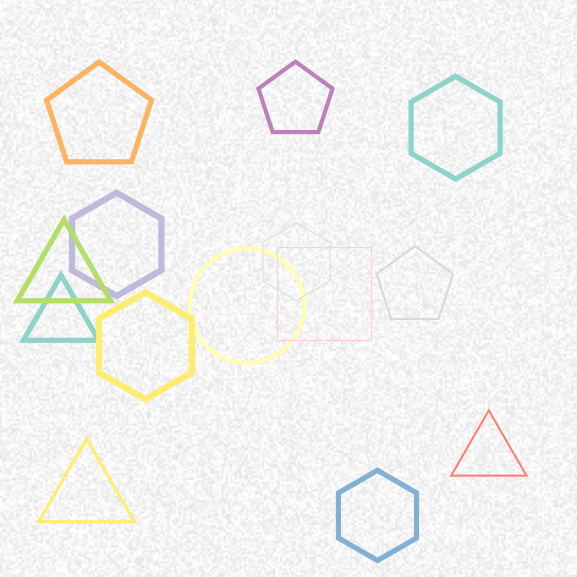[{"shape": "triangle", "thickness": 2.5, "radius": 0.38, "center": [0.106, 0.448]}, {"shape": "hexagon", "thickness": 2.5, "radius": 0.44, "center": [0.789, 0.778]}, {"shape": "circle", "thickness": 2, "radius": 0.5, "center": [0.428, 0.47]}, {"shape": "hexagon", "thickness": 3, "radius": 0.45, "center": [0.202, 0.576]}, {"shape": "triangle", "thickness": 1, "radius": 0.38, "center": [0.846, 0.213]}, {"shape": "hexagon", "thickness": 2.5, "radius": 0.39, "center": [0.654, 0.107]}, {"shape": "pentagon", "thickness": 2.5, "radius": 0.48, "center": [0.172, 0.796]}, {"shape": "triangle", "thickness": 2.5, "radius": 0.47, "center": [0.111, 0.525]}, {"shape": "square", "thickness": 0.5, "radius": 0.41, "center": [0.561, 0.491]}, {"shape": "pentagon", "thickness": 1, "radius": 0.35, "center": [0.718, 0.503]}, {"shape": "pentagon", "thickness": 2, "radius": 0.34, "center": [0.512, 0.825]}, {"shape": "hexagon", "thickness": 0.5, "radius": 0.34, "center": [0.513, 0.546]}, {"shape": "triangle", "thickness": 1.5, "radius": 0.48, "center": [0.15, 0.144]}, {"shape": "hexagon", "thickness": 3, "radius": 0.46, "center": [0.252, 0.4]}]